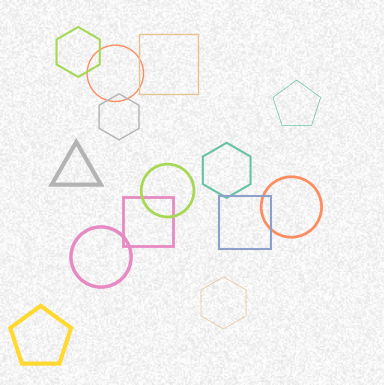[{"shape": "pentagon", "thickness": 0.5, "radius": 0.33, "center": [0.771, 0.727]}, {"shape": "hexagon", "thickness": 1.5, "radius": 0.36, "center": [0.589, 0.558]}, {"shape": "circle", "thickness": 2, "radius": 0.39, "center": [0.757, 0.462]}, {"shape": "circle", "thickness": 1, "radius": 0.37, "center": [0.3, 0.81]}, {"shape": "square", "thickness": 1.5, "radius": 0.34, "center": [0.637, 0.422]}, {"shape": "circle", "thickness": 2.5, "radius": 0.39, "center": [0.262, 0.332]}, {"shape": "square", "thickness": 2, "radius": 0.32, "center": [0.385, 0.425]}, {"shape": "circle", "thickness": 2, "radius": 0.34, "center": [0.435, 0.505]}, {"shape": "hexagon", "thickness": 1.5, "radius": 0.32, "center": [0.203, 0.865]}, {"shape": "pentagon", "thickness": 3, "radius": 0.41, "center": [0.106, 0.123]}, {"shape": "hexagon", "thickness": 0.5, "radius": 0.34, "center": [0.581, 0.213]}, {"shape": "square", "thickness": 1, "radius": 0.39, "center": [0.438, 0.833]}, {"shape": "triangle", "thickness": 3, "radius": 0.37, "center": [0.198, 0.557]}, {"shape": "hexagon", "thickness": 1, "radius": 0.3, "center": [0.309, 0.697]}]